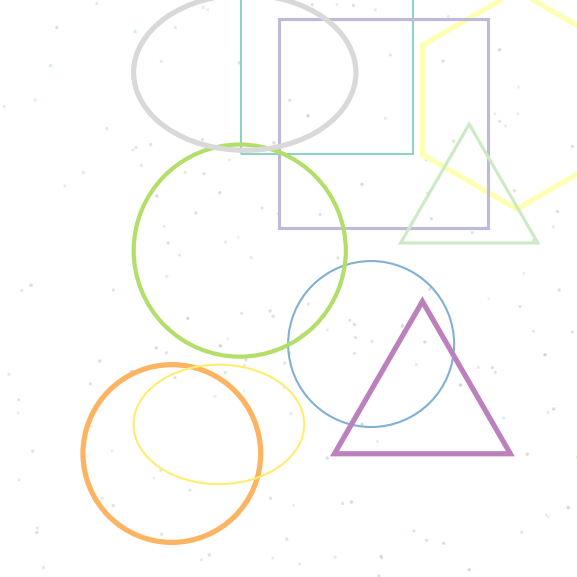[{"shape": "square", "thickness": 1, "radius": 0.74, "center": [0.566, 0.881]}, {"shape": "hexagon", "thickness": 2.5, "radius": 0.95, "center": [0.895, 0.826]}, {"shape": "square", "thickness": 1.5, "radius": 0.91, "center": [0.664, 0.785]}, {"shape": "circle", "thickness": 1, "radius": 0.72, "center": [0.643, 0.403]}, {"shape": "circle", "thickness": 2.5, "radius": 0.77, "center": [0.298, 0.214]}, {"shape": "circle", "thickness": 2, "radius": 0.92, "center": [0.415, 0.565]}, {"shape": "oval", "thickness": 2.5, "radius": 0.96, "center": [0.424, 0.874]}, {"shape": "triangle", "thickness": 2.5, "radius": 0.88, "center": [0.731, 0.301]}, {"shape": "triangle", "thickness": 1.5, "radius": 0.69, "center": [0.812, 0.647]}, {"shape": "oval", "thickness": 1, "radius": 0.74, "center": [0.379, 0.264]}]